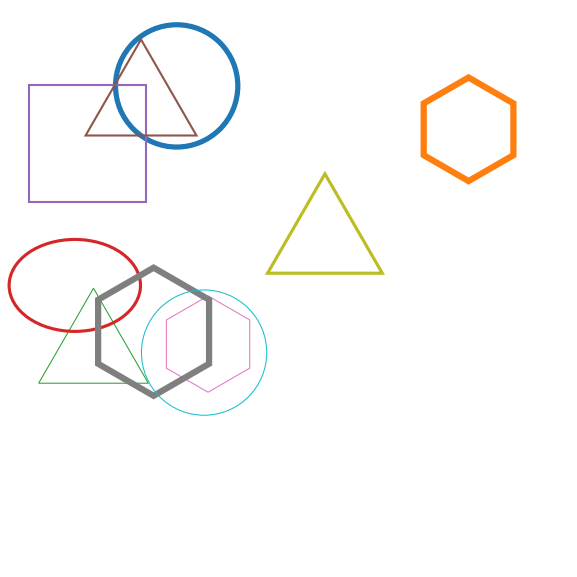[{"shape": "circle", "thickness": 2.5, "radius": 0.53, "center": [0.306, 0.85]}, {"shape": "hexagon", "thickness": 3, "radius": 0.45, "center": [0.811, 0.775]}, {"shape": "triangle", "thickness": 0.5, "radius": 0.55, "center": [0.162, 0.39]}, {"shape": "oval", "thickness": 1.5, "radius": 0.57, "center": [0.13, 0.505]}, {"shape": "square", "thickness": 1, "radius": 0.51, "center": [0.152, 0.75]}, {"shape": "triangle", "thickness": 1, "radius": 0.55, "center": [0.244, 0.82]}, {"shape": "hexagon", "thickness": 0.5, "radius": 0.42, "center": [0.36, 0.403]}, {"shape": "hexagon", "thickness": 3, "radius": 0.55, "center": [0.266, 0.425]}, {"shape": "triangle", "thickness": 1.5, "radius": 0.57, "center": [0.563, 0.583]}, {"shape": "circle", "thickness": 0.5, "radius": 0.54, "center": [0.353, 0.389]}]